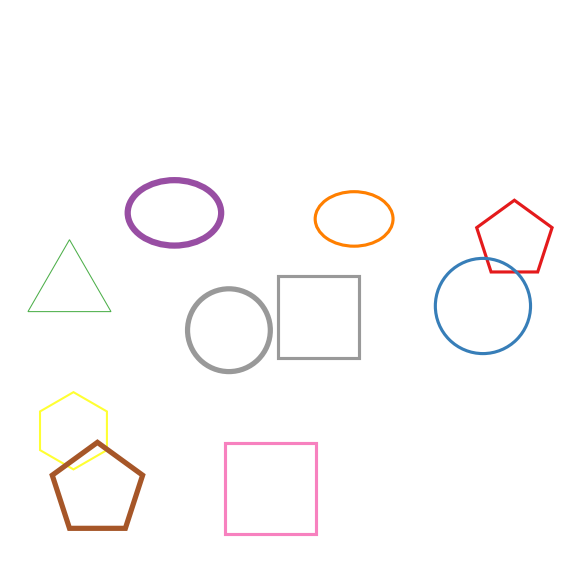[{"shape": "pentagon", "thickness": 1.5, "radius": 0.34, "center": [0.891, 0.584]}, {"shape": "circle", "thickness": 1.5, "radius": 0.41, "center": [0.836, 0.469]}, {"shape": "triangle", "thickness": 0.5, "radius": 0.42, "center": [0.12, 0.501]}, {"shape": "oval", "thickness": 3, "radius": 0.4, "center": [0.302, 0.631]}, {"shape": "oval", "thickness": 1.5, "radius": 0.34, "center": [0.613, 0.62]}, {"shape": "hexagon", "thickness": 1, "radius": 0.33, "center": [0.127, 0.253]}, {"shape": "pentagon", "thickness": 2.5, "radius": 0.41, "center": [0.169, 0.151]}, {"shape": "square", "thickness": 1.5, "radius": 0.39, "center": [0.468, 0.153]}, {"shape": "square", "thickness": 1.5, "radius": 0.35, "center": [0.552, 0.45]}, {"shape": "circle", "thickness": 2.5, "radius": 0.36, "center": [0.396, 0.427]}]